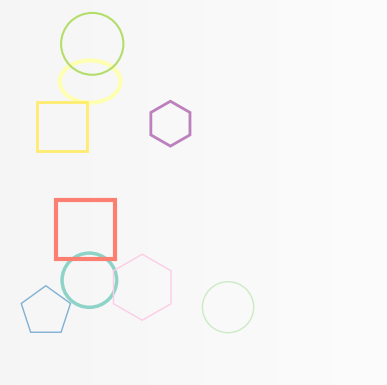[{"shape": "circle", "thickness": 2.5, "radius": 0.35, "center": [0.231, 0.272]}, {"shape": "oval", "thickness": 3, "radius": 0.39, "center": [0.233, 0.788]}, {"shape": "square", "thickness": 3, "radius": 0.38, "center": [0.22, 0.403]}, {"shape": "pentagon", "thickness": 1, "radius": 0.33, "center": [0.118, 0.191]}, {"shape": "circle", "thickness": 1.5, "radius": 0.4, "center": [0.238, 0.886]}, {"shape": "hexagon", "thickness": 1, "radius": 0.43, "center": [0.367, 0.254]}, {"shape": "hexagon", "thickness": 2, "radius": 0.29, "center": [0.44, 0.679]}, {"shape": "circle", "thickness": 1, "radius": 0.33, "center": [0.589, 0.202]}, {"shape": "square", "thickness": 2, "radius": 0.32, "center": [0.159, 0.671]}]